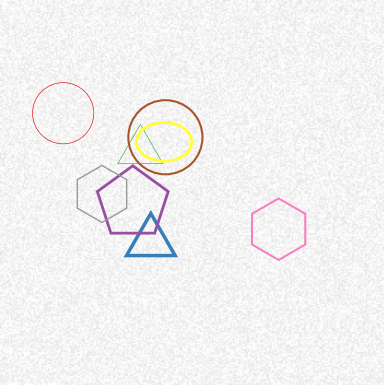[{"shape": "circle", "thickness": 0.5, "radius": 0.4, "center": [0.164, 0.706]}, {"shape": "triangle", "thickness": 2.5, "radius": 0.36, "center": [0.392, 0.373]}, {"shape": "triangle", "thickness": 0.5, "radius": 0.34, "center": [0.365, 0.609]}, {"shape": "pentagon", "thickness": 2, "radius": 0.48, "center": [0.345, 0.473]}, {"shape": "oval", "thickness": 2, "radius": 0.36, "center": [0.426, 0.631]}, {"shape": "circle", "thickness": 1.5, "radius": 0.48, "center": [0.43, 0.643]}, {"shape": "hexagon", "thickness": 1.5, "radius": 0.4, "center": [0.724, 0.405]}, {"shape": "hexagon", "thickness": 1, "radius": 0.37, "center": [0.265, 0.496]}]